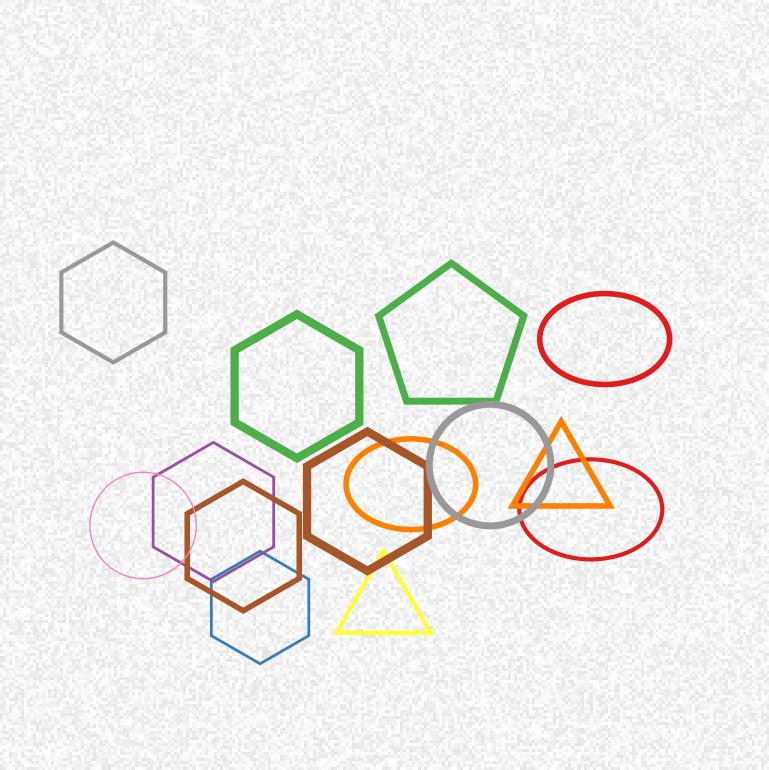[{"shape": "oval", "thickness": 1.5, "radius": 0.46, "center": [0.767, 0.338]}, {"shape": "oval", "thickness": 2, "radius": 0.42, "center": [0.785, 0.56]}, {"shape": "hexagon", "thickness": 1, "radius": 0.37, "center": [0.338, 0.211]}, {"shape": "hexagon", "thickness": 3, "radius": 0.47, "center": [0.386, 0.498]}, {"shape": "pentagon", "thickness": 2.5, "radius": 0.5, "center": [0.586, 0.559]}, {"shape": "hexagon", "thickness": 1, "radius": 0.45, "center": [0.277, 0.335]}, {"shape": "triangle", "thickness": 2, "radius": 0.37, "center": [0.729, 0.38]}, {"shape": "oval", "thickness": 2, "radius": 0.42, "center": [0.534, 0.371]}, {"shape": "triangle", "thickness": 1.5, "radius": 0.35, "center": [0.498, 0.214]}, {"shape": "hexagon", "thickness": 3, "radius": 0.45, "center": [0.477, 0.349]}, {"shape": "hexagon", "thickness": 2, "radius": 0.42, "center": [0.316, 0.291]}, {"shape": "circle", "thickness": 0.5, "radius": 0.35, "center": [0.186, 0.318]}, {"shape": "hexagon", "thickness": 1.5, "radius": 0.39, "center": [0.147, 0.607]}, {"shape": "circle", "thickness": 2.5, "radius": 0.39, "center": [0.636, 0.396]}]